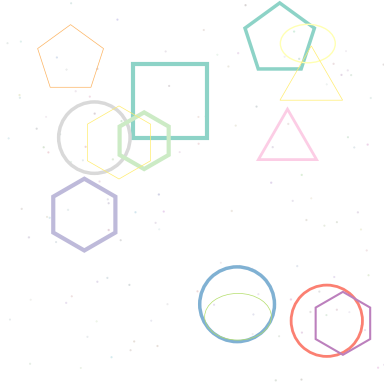[{"shape": "pentagon", "thickness": 2.5, "radius": 0.47, "center": [0.727, 0.898]}, {"shape": "square", "thickness": 3, "radius": 0.48, "center": [0.442, 0.737]}, {"shape": "oval", "thickness": 1, "radius": 0.36, "center": [0.8, 0.887]}, {"shape": "hexagon", "thickness": 3, "radius": 0.47, "center": [0.219, 0.443]}, {"shape": "circle", "thickness": 2, "radius": 0.46, "center": [0.849, 0.167]}, {"shape": "circle", "thickness": 2.5, "radius": 0.49, "center": [0.616, 0.21]}, {"shape": "pentagon", "thickness": 0.5, "radius": 0.45, "center": [0.183, 0.846]}, {"shape": "oval", "thickness": 0.5, "radius": 0.43, "center": [0.618, 0.177]}, {"shape": "triangle", "thickness": 2, "radius": 0.44, "center": [0.747, 0.629]}, {"shape": "circle", "thickness": 2.5, "radius": 0.46, "center": [0.245, 0.642]}, {"shape": "hexagon", "thickness": 1.5, "radius": 0.41, "center": [0.891, 0.16]}, {"shape": "hexagon", "thickness": 3, "radius": 0.37, "center": [0.374, 0.635]}, {"shape": "hexagon", "thickness": 0.5, "radius": 0.47, "center": [0.309, 0.63]}, {"shape": "triangle", "thickness": 0.5, "radius": 0.47, "center": [0.809, 0.787]}]